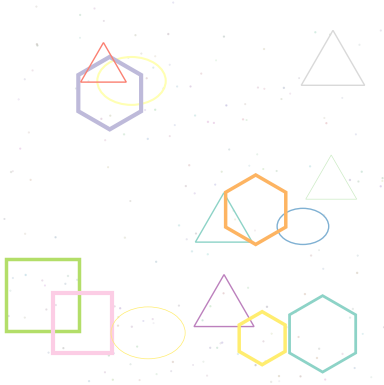[{"shape": "hexagon", "thickness": 2, "radius": 0.5, "center": [0.838, 0.133]}, {"shape": "triangle", "thickness": 1, "radius": 0.43, "center": [0.581, 0.414]}, {"shape": "oval", "thickness": 1.5, "radius": 0.44, "center": [0.342, 0.79]}, {"shape": "hexagon", "thickness": 3, "radius": 0.47, "center": [0.285, 0.758]}, {"shape": "triangle", "thickness": 1, "radius": 0.34, "center": [0.269, 0.821]}, {"shape": "oval", "thickness": 1, "radius": 0.34, "center": [0.787, 0.412]}, {"shape": "hexagon", "thickness": 2.5, "radius": 0.45, "center": [0.664, 0.455]}, {"shape": "square", "thickness": 2.5, "radius": 0.47, "center": [0.11, 0.234]}, {"shape": "square", "thickness": 3, "radius": 0.38, "center": [0.215, 0.161]}, {"shape": "triangle", "thickness": 1, "radius": 0.48, "center": [0.865, 0.826]}, {"shape": "triangle", "thickness": 1, "radius": 0.45, "center": [0.582, 0.197]}, {"shape": "triangle", "thickness": 0.5, "radius": 0.38, "center": [0.86, 0.521]}, {"shape": "oval", "thickness": 0.5, "radius": 0.48, "center": [0.385, 0.135]}, {"shape": "hexagon", "thickness": 2.5, "radius": 0.34, "center": [0.681, 0.122]}]